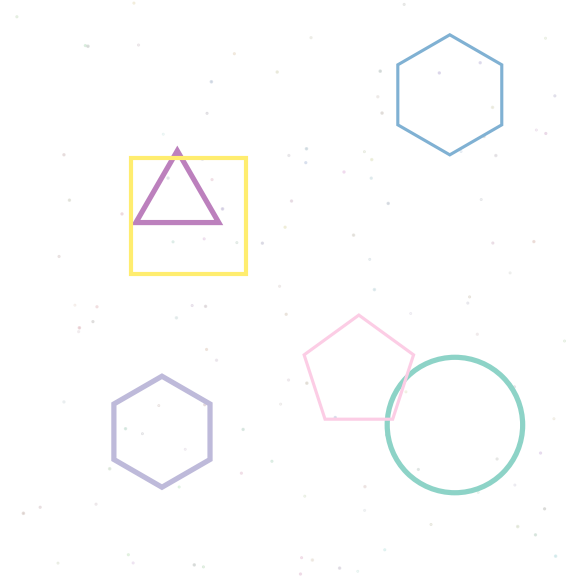[{"shape": "circle", "thickness": 2.5, "radius": 0.59, "center": [0.788, 0.263]}, {"shape": "hexagon", "thickness": 2.5, "radius": 0.48, "center": [0.28, 0.252]}, {"shape": "hexagon", "thickness": 1.5, "radius": 0.52, "center": [0.779, 0.835]}, {"shape": "pentagon", "thickness": 1.5, "radius": 0.5, "center": [0.621, 0.354]}, {"shape": "triangle", "thickness": 2.5, "radius": 0.41, "center": [0.307, 0.655]}, {"shape": "square", "thickness": 2, "radius": 0.5, "center": [0.326, 0.625]}]